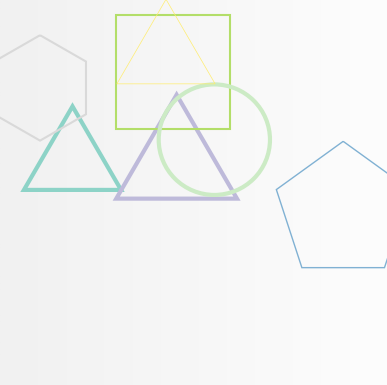[{"shape": "triangle", "thickness": 3, "radius": 0.72, "center": [0.187, 0.579]}, {"shape": "triangle", "thickness": 3, "radius": 0.9, "center": [0.456, 0.574]}, {"shape": "pentagon", "thickness": 1, "radius": 0.91, "center": [0.886, 0.452]}, {"shape": "square", "thickness": 1.5, "radius": 0.74, "center": [0.447, 0.813]}, {"shape": "hexagon", "thickness": 1.5, "radius": 0.68, "center": [0.103, 0.772]}, {"shape": "circle", "thickness": 3, "radius": 0.72, "center": [0.553, 0.637]}, {"shape": "triangle", "thickness": 0.5, "radius": 0.73, "center": [0.428, 0.855]}]